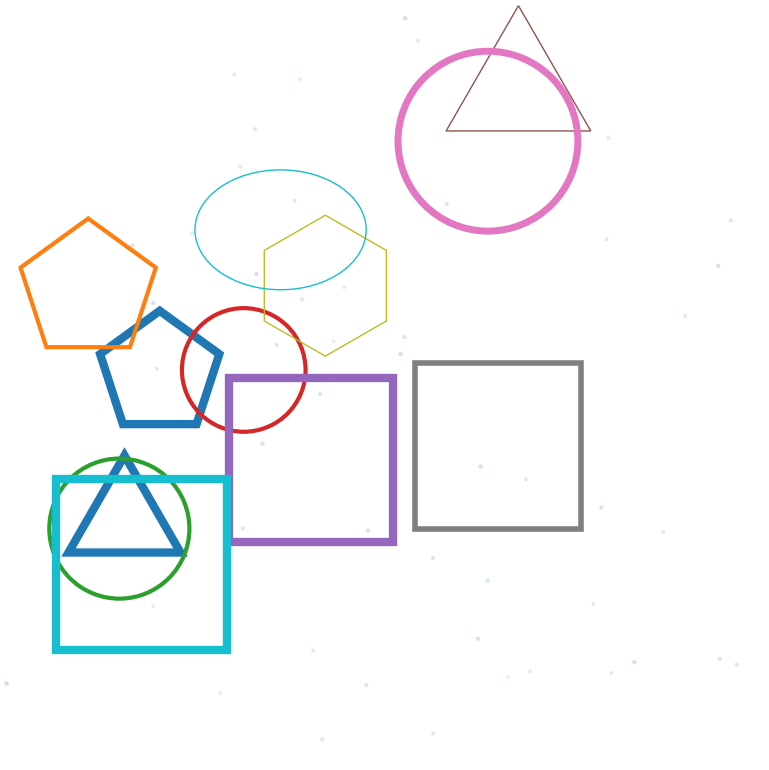[{"shape": "triangle", "thickness": 3, "radius": 0.42, "center": [0.162, 0.324]}, {"shape": "pentagon", "thickness": 3, "radius": 0.41, "center": [0.207, 0.515]}, {"shape": "pentagon", "thickness": 1.5, "radius": 0.46, "center": [0.115, 0.624]}, {"shape": "circle", "thickness": 1.5, "radius": 0.45, "center": [0.155, 0.313]}, {"shape": "circle", "thickness": 1.5, "radius": 0.4, "center": [0.317, 0.52]}, {"shape": "square", "thickness": 3, "radius": 0.53, "center": [0.404, 0.402]}, {"shape": "triangle", "thickness": 0.5, "radius": 0.54, "center": [0.673, 0.884]}, {"shape": "circle", "thickness": 2.5, "radius": 0.58, "center": [0.634, 0.817]}, {"shape": "square", "thickness": 2, "radius": 0.54, "center": [0.646, 0.421]}, {"shape": "hexagon", "thickness": 0.5, "radius": 0.46, "center": [0.423, 0.629]}, {"shape": "square", "thickness": 3, "radius": 0.56, "center": [0.184, 0.266]}, {"shape": "oval", "thickness": 0.5, "radius": 0.56, "center": [0.364, 0.702]}]